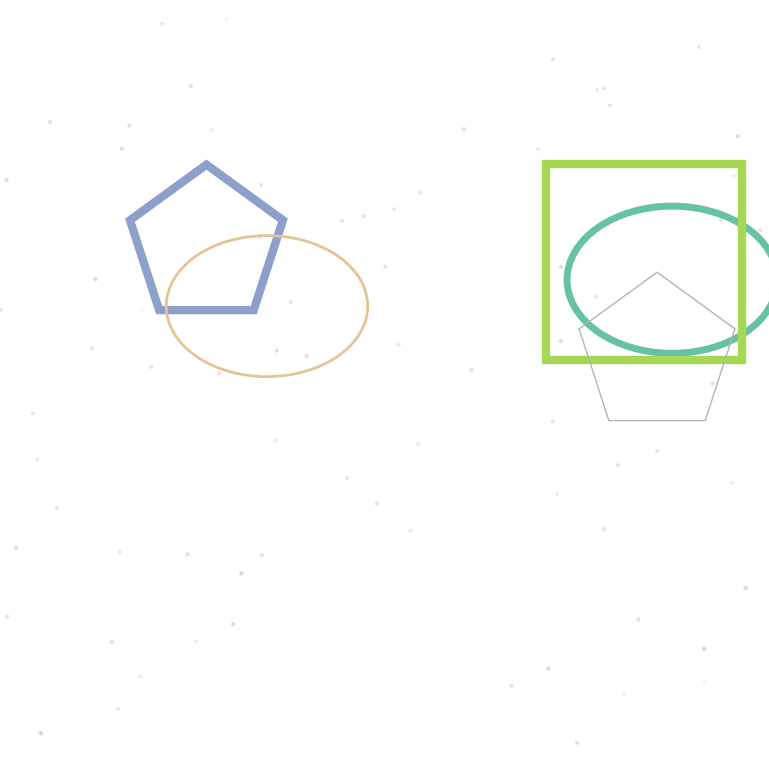[{"shape": "oval", "thickness": 2.5, "radius": 0.68, "center": [0.873, 0.637]}, {"shape": "pentagon", "thickness": 3, "radius": 0.52, "center": [0.268, 0.682]}, {"shape": "square", "thickness": 3, "radius": 0.64, "center": [0.837, 0.66]}, {"shape": "oval", "thickness": 1, "radius": 0.65, "center": [0.347, 0.602]}, {"shape": "pentagon", "thickness": 0.5, "radius": 0.53, "center": [0.853, 0.54]}]